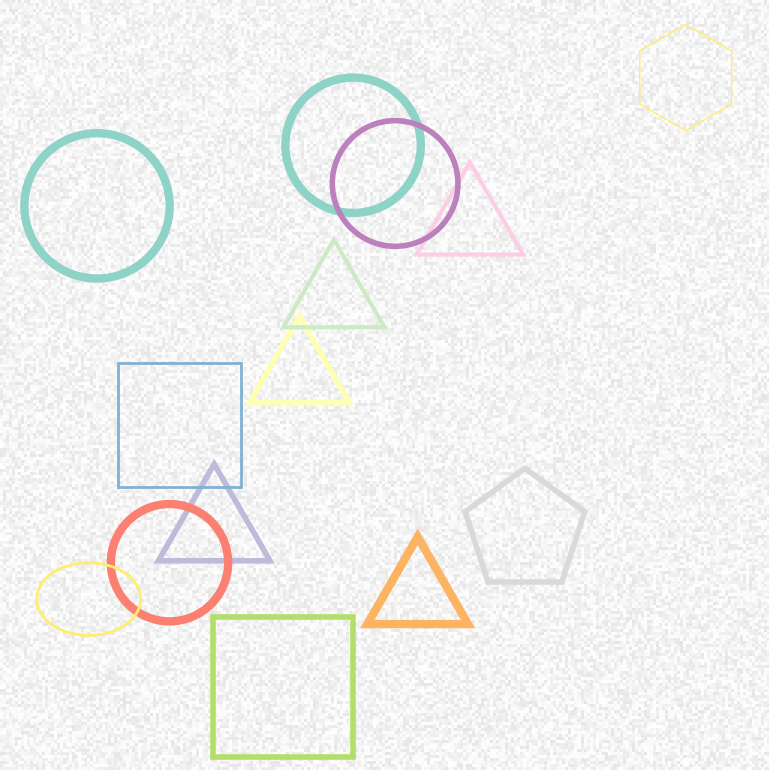[{"shape": "circle", "thickness": 3, "radius": 0.44, "center": [0.459, 0.811]}, {"shape": "circle", "thickness": 3, "radius": 0.47, "center": [0.126, 0.733]}, {"shape": "triangle", "thickness": 2, "radius": 0.37, "center": [0.389, 0.515]}, {"shape": "triangle", "thickness": 2, "radius": 0.42, "center": [0.278, 0.314]}, {"shape": "circle", "thickness": 3, "radius": 0.38, "center": [0.22, 0.269]}, {"shape": "square", "thickness": 1, "radius": 0.4, "center": [0.233, 0.448]}, {"shape": "triangle", "thickness": 3, "radius": 0.38, "center": [0.542, 0.227]}, {"shape": "square", "thickness": 2, "radius": 0.46, "center": [0.368, 0.107]}, {"shape": "triangle", "thickness": 1.5, "radius": 0.4, "center": [0.61, 0.709]}, {"shape": "pentagon", "thickness": 2, "radius": 0.41, "center": [0.682, 0.31]}, {"shape": "circle", "thickness": 2, "radius": 0.41, "center": [0.513, 0.762]}, {"shape": "triangle", "thickness": 1.5, "radius": 0.38, "center": [0.434, 0.613]}, {"shape": "hexagon", "thickness": 0.5, "radius": 0.34, "center": [0.89, 0.899]}, {"shape": "oval", "thickness": 1, "radius": 0.34, "center": [0.115, 0.222]}]